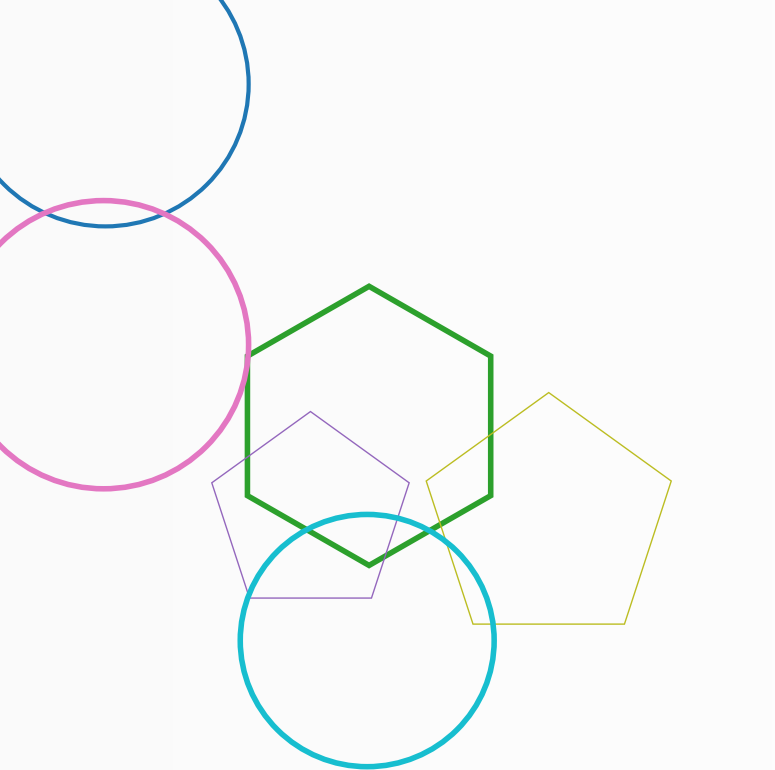[{"shape": "circle", "thickness": 1.5, "radius": 0.92, "center": [0.136, 0.891]}, {"shape": "hexagon", "thickness": 2, "radius": 0.91, "center": [0.476, 0.447]}, {"shape": "pentagon", "thickness": 0.5, "radius": 0.67, "center": [0.401, 0.332]}, {"shape": "circle", "thickness": 2, "radius": 0.94, "center": [0.134, 0.552]}, {"shape": "pentagon", "thickness": 0.5, "radius": 0.83, "center": [0.708, 0.324]}, {"shape": "circle", "thickness": 2, "radius": 0.82, "center": [0.474, 0.168]}]